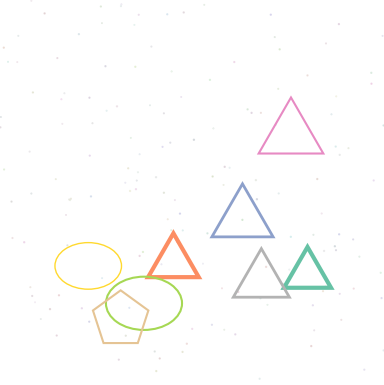[{"shape": "triangle", "thickness": 3, "radius": 0.35, "center": [0.799, 0.288]}, {"shape": "triangle", "thickness": 3, "radius": 0.38, "center": [0.45, 0.318]}, {"shape": "triangle", "thickness": 2, "radius": 0.46, "center": [0.63, 0.431]}, {"shape": "triangle", "thickness": 1.5, "radius": 0.48, "center": [0.756, 0.65]}, {"shape": "oval", "thickness": 1.5, "radius": 0.49, "center": [0.374, 0.212]}, {"shape": "oval", "thickness": 1, "radius": 0.43, "center": [0.229, 0.309]}, {"shape": "pentagon", "thickness": 1.5, "radius": 0.38, "center": [0.313, 0.17]}, {"shape": "triangle", "thickness": 2, "radius": 0.42, "center": [0.679, 0.27]}]